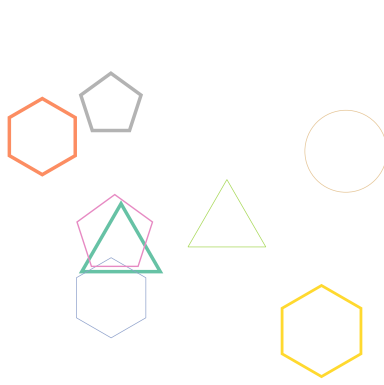[{"shape": "triangle", "thickness": 2.5, "radius": 0.59, "center": [0.314, 0.353]}, {"shape": "hexagon", "thickness": 2.5, "radius": 0.49, "center": [0.11, 0.645]}, {"shape": "hexagon", "thickness": 0.5, "radius": 0.52, "center": [0.289, 0.227]}, {"shape": "pentagon", "thickness": 1, "radius": 0.52, "center": [0.298, 0.392]}, {"shape": "triangle", "thickness": 0.5, "radius": 0.58, "center": [0.589, 0.417]}, {"shape": "hexagon", "thickness": 2, "radius": 0.59, "center": [0.835, 0.14]}, {"shape": "circle", "thickness": 0.5, "radius": 0.53, "center": [0.898, 0.607]}, {"shape": "pentagon", "thickness": 2.5, "radius": 0.41, "center": [0.288, 0.728]}]